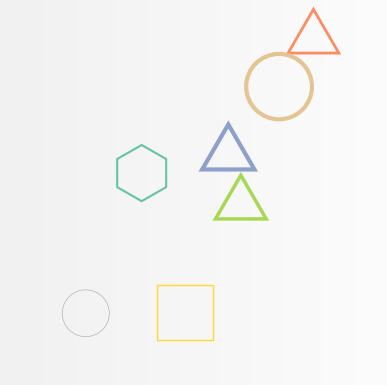[{"shape": "hexagon", "thickness": 1.5, "radius": 0.36, "center": [0.366, 0.55]}, {"shape": "triangle", "thickness": 2, "radius": 0.38, "center": [0.809, 0.9]}, {"shape": "triangle", "thickness": 3, "radius": 0.39, "center": [0.589, 0.599]}, {"shape": "triangle", "thickness": 2.5, "radius": 0.38, "center": [0.622, 0.469]}, {"shape": "square", "thickness": 1, "radius": 0.36, "center": [0.478, 0.188]}, {"shape": "circle", "thickness": 3, "radius": 0.42, "center": [0.72, 0.775]}, {"shape": "circle", "thickness": 0.5, "radius": 0.3, "center": [0.221, 0.186]}]